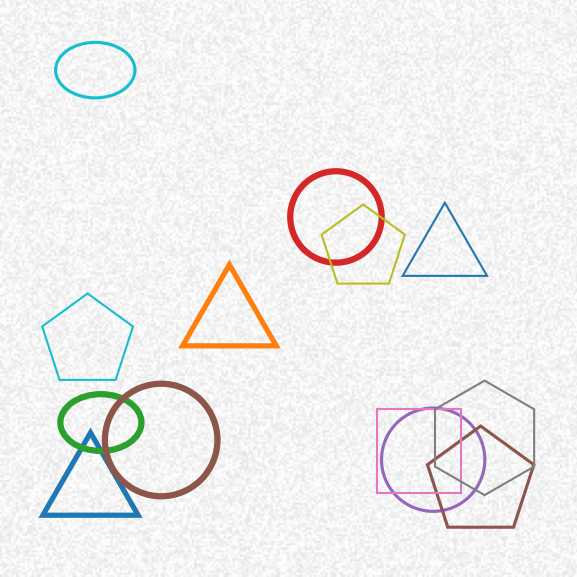[{"shape": "triangle", "thickness": 1, "radius": 0.42, "center": [0.77, 0.564]}, {"shape": "triangle", "thickness": 2.5, "radius": 0.48, "center": [0.157, 0.155]}, {"shape": "triangle", "thickness": 2.5, "radius": 0.47, "center": [0.397, 0.447]}, {"shape": "oval", "thickness": 3, "radius": 0.35, "center": [0.175, 0.267]}, {"shape": "circle", "thickness": 3, "radius": 0.4, "center": [0.582, 0.623]}, {"shape": "circle", "thickness": 1.5, "radius": 0.45, "center": [0.75, 0.203]}, {"shape": "pentagon", "thickness": 1.5, "radius": 0.48, "center": [0.832, 0.165]}, {"shape": "circle", "thickness": 3, "radius": 0.49, "center": [0.279, 0.237]}, {"shape": "square", "thickness": 1, "radius": 0.36, "center": [0.726, 0.218]}, {"shape": "hexagon", "thickness": 1, "radius": 0.5, "center": [0.839, 0.241]}, {"shape": "pentagon", "thickness": 1, "radius": 0.38, "center": [0.629, 0.569]}, {"shape": "pentagon", "thickness": 1, "radius": 0.41, "center": [0.152, 0.408]}, {"shape": "oval", "thickness": 1.5, "radius": 0.34, "center": [0.165, 0.878]}]